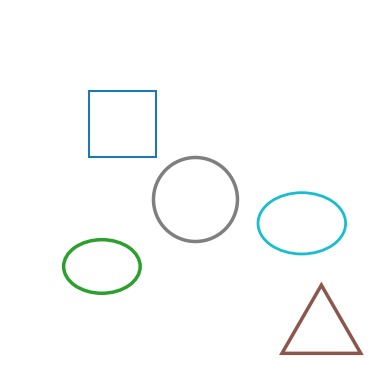[{"shape": "square", "thickness": 1.5, "radius": 0.43, "center": [0.318, 0.678]}, {"shape": "oval", "thickness": 2.5, "radius": 0.5, "center": [0.265, 0.308]}, {"shape": "triangle", "thickness": 2.5, "radius": 0.59, "center": [0.835, 0.141]}, {"shape": "circle", "thickness": 2.5, "radius": 0.55, "center": [0.508, 0.482]}, {"shape": "oval", "thickness": 2, "radius": 0.57, "center": [0.784, 0.42]}]